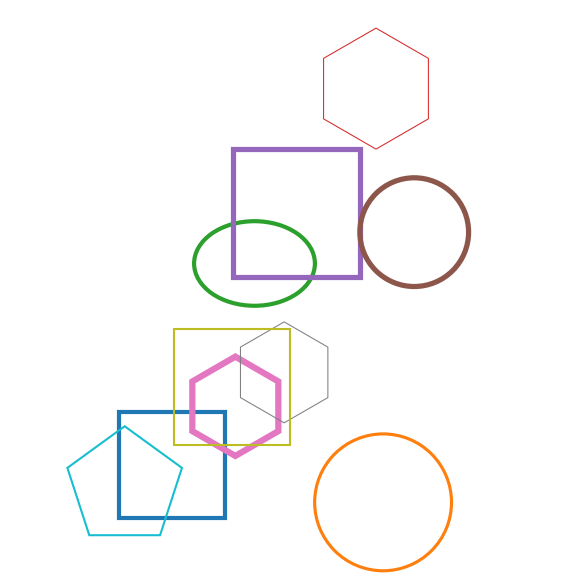[{"shape": "square", "thickness": 2, "radius": 0.46, "center": [0.298, 0.194]}, {"shape": "circle", "thickness": 1.5, "radius": 0.59, "center": [0.663, 0.129]}, {"shape": "oval", "thickness": 2, "radius": 0.52, "center": [0.441, 0.543]}, {"shape": "hexagon", "thickness": 0.5, "radius": 0.52, "center": [0.651, 0.846]}, {"shape": "square", "thickness": 2.5, "radius": 0.55, "center": [0.513, 0.63]}, {"shape": "circle", "thickness": 2.5, "radius": 0.47, "center": [0.717, 0.597]}, {"shape": "hexagon", "thickness": 3, "radius": 0.43, "center": [0.408, 0.296]}, {"shape": "hexagon", "thickness": 0.5, "radius": 0.44, "center": [0.492, 0.354]}, {"shape": "square", "thickness": 1, "radius": 0.51, "center": [0.402, 0.329]}, {"shape": "pentagon", "thickness": 1, "radius": 0.52, "center": [0.216, 0.157]}]